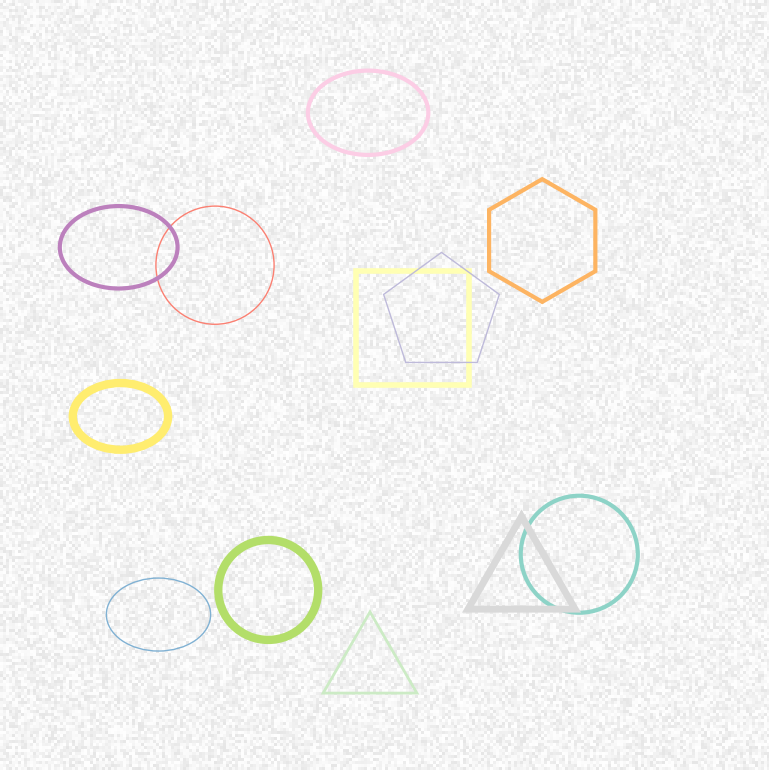[{"shape": "circle", "thickness": 1.5, "radius": 0.38, "center": [0.752, 0.28]}, {"shape": "square", "thickness": 2, "radius": 0.37, "center": [0.535, 0.574]}, {"shape": "pentagon", "thickness": 0.5, "radius": 0.4, "center": [0.573, 0.593]}, {"shape": "circle", "thickness": 0.5, "radius": 0.38, "center": [0.279, 0.656]}, {"shape": "oval", "thickness": 0.5, "radius": 0.34, "center": [0.206, 0.202]}, {"shape": "hexagon", "thickness": 1.5, "radius": 0.4, "center": [0.704, 0.688]}, {"shape": "circle", "thickness": 3, "radius": 0.32, "center": [0.348, 0.234]}, {"shape": "oval", "thickness": 1.5, "radius": 0.39, "center": [0.478, 0.854]}, {"shape": "triangle", "thickness": 2.5, "radius": 0.4, "center": [0.677, 0.249]}, {"shape": "oval", "thickness": 1.5, "radius": 0.38, "center": [0.154, 0.679]}, {"shape": "triangle", "thickness": 1, "radius": 0.35, "center": [0.481, 0.135]}, {"shape": "oval", "thickness": 3, "radius": 0.31, "center": [0.156, 0.459]}]